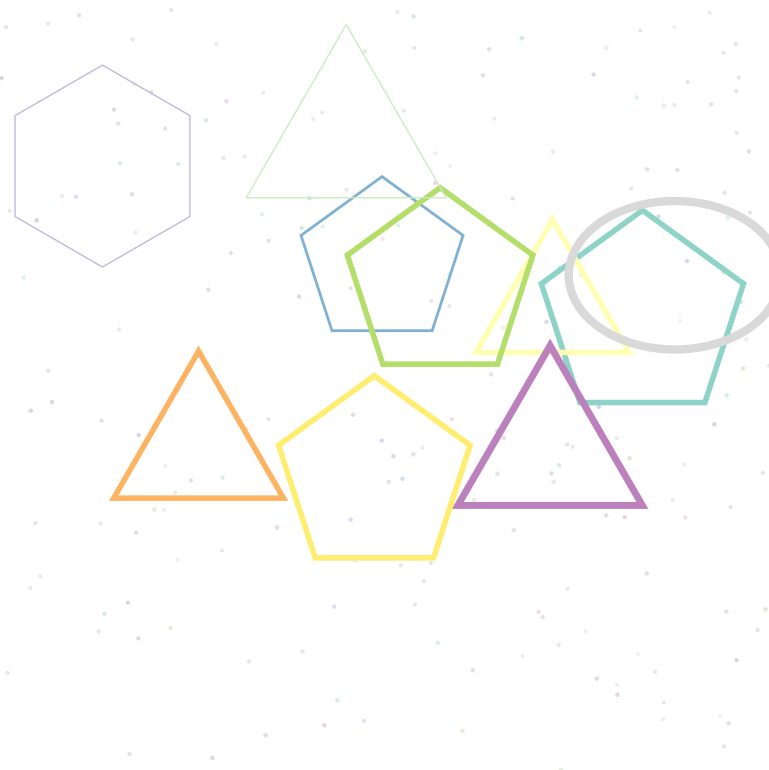[{"shape": "pentagon", "thickness": 2, "radius": 0.69, "center": [0.834, 0.589]}, {"shape": "triangle", "thickness": 2, "radius": 0.57, "center": [0.718, 0.6]}, {"shape": "hexagon", "thickness": 0.5, "radius": 0.66, "center": [0.133, 0.784]}, {"shape": "pentagon", "thickness": 1, "radius": 0.55, "center": [0.496, 0.66]}, {"shape": "triangle", "thickness": 2, "radius": 0.64, "center": [0.258, 0.417]}, {"shape": "pentagon", "thickness": 2, "radius": 0.63, "center": [0.572, 0.63]}, {"shape": "oval", "thickness": 3, "radius": 0.69, "center": [0.876, 0.643]}, {"shape": "triangle", "thickness": 2.5, "radius": 0.69, "center": [0.714, 0.413]}, {"shape": "triangle", "thickness": 0.5, "radius": 0.75, "center": [0.45, 0.818]}, {"shape": "pentagon", "thickness": 2, "radius": 0.65, "center": [0.486, 0.381]}]